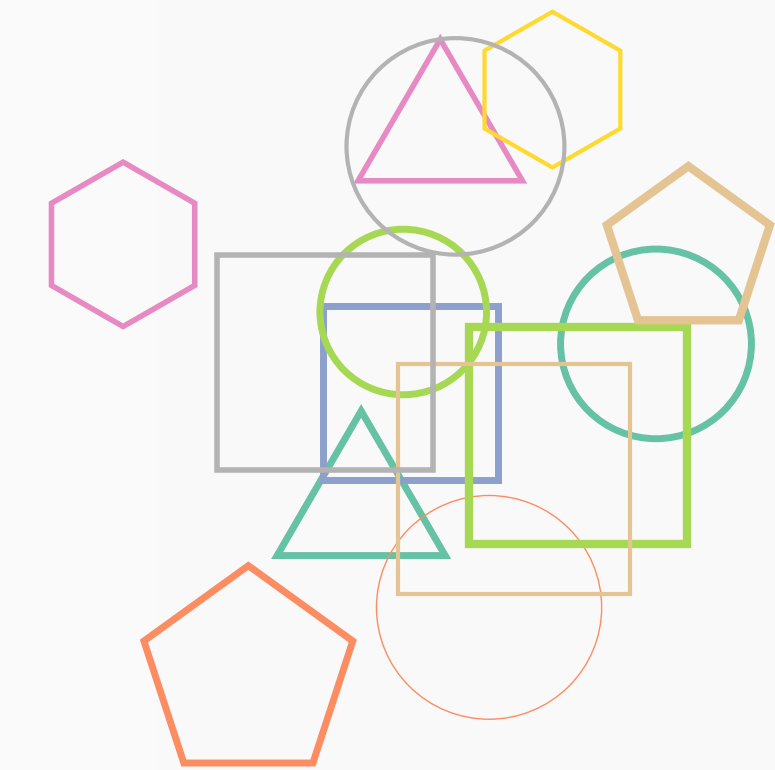[{"shape": "circle", "thickness": 2.5, "radius": 0.62, "center": [0.846, 0.553]}, {"shape": "triangle", "thickness": 2.5, "radius": 0.63, "center": [0.466, 0.341]}, {"shape": "pentagon", "thickness": 2.5, "radius": 0.71, "center": [0.32, 0.124]}, {"shape": "circle", "thickness": 0.5, "radius": 0.73, "center": [0.631, 0.211]}, {"shape": "square", "thickness": 2.5, "radius": 0.57, "center": [0.53, 0.489]}, {"shape": "triangle", "thickness": 2, "radius": 0.61, "center": [0.568, 0.826]}, {"shape": "hexagon", "thickness": 2, "radius": 0.53, "center": [0.159, 0.683]}, {"shape": "square", "thickness": 3, "radius": 0.7, "center": [0.745, 0.434]}, {"shape": "circle", "thickness": 2.5, "radius": 0.54, "center": [0.52, 0.595]}, {"shape": "hexagon", "thickness": 1.5, "radius": 0.51, "center": [0.713, 0.884]}, {"shape": "square", "thickness": 1.5, "radius": 0.75, "center": [0.663, 0.377]}, {"shape": "pentagon", "thickness": 3, "radius": 0.55, "center": [0.888, 0.674]}, {"shape": "square", "thickness": 2, "radius": 0.7, "center": [0.419, 0.529]}, {"shape": "circle", "thickness": 1.5, "radius": 0.7, "center": [0.588, 0.81]}]